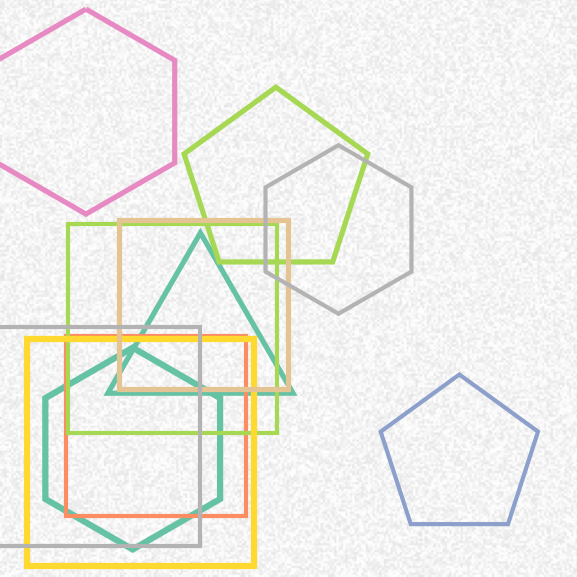[{"shape": "triangle", "thickness": 2.5, "radius": 0.93, "center": [0.347, 0.411]}, {"shape": "hexagon", "thickness": 3, "radius": 0.87, "center": [0.23, 0.222]}, {"shape": "square", "thickness": 2, "radius": 0.78, "center": [0.27, 0.261]}, {"shape": "pentagon", "thickness": 2, "radius": 0.72, "center": [0.795, 0.207]}, {"shape": "hexagon", "thickness": 2.5, "radius": 0.89, "center": [0.149, 0.806]}, {"shape": "pentagon", "thickness": 2.5, "radius": 0.84, "center": [0.478, 0.681]}, {"shape": "square", "thickness": 2, "radius": 0.9, "center": [0.298, 0.43]}, {"shape": "square", "thickness": 3, "radius": 0.98, "center": [0.243, 0.216]}, {"shape": "square", "thickness": 2.5, "radius": 0.73, "center": [0.352, 0.472]}, {"shape": "square", "thickness": 2, "radius": 0.95, "center": [0.157, 0.243]}, {"shape": "hexagon", "thickness": 2, "radius": 0.73, "center": [0.586, 0.602]}]